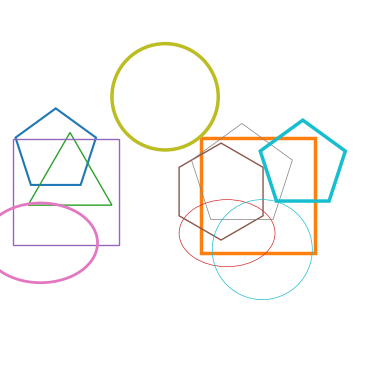[{"shape": "pentagon", "thickness": 1.5, "radius": 0.55, "center": [0.145, 0.609]}, {"shape": "square", "thickness": 2.5, "radius": 0.74, "center": [0.67, 0.492]}, {"shape": "triangle", "thickness": 1, "radius": 0.63, "center": [0.182, 0.53]}, {"shape": "oval", "thickness": 0.5, "radius": 0.62, "center": [0.59, 0.394]}, {"shape": "square", "thickness": 1, "radius": 0.69, "center": [0.171, 0.501]}, {"shape": "hexagon", "thickness": 1, "radius": 0.63, "center": [0.574, 0.502]}, {"shape": "oval", "thickness": 2, "radius": 0.74, "center": [0.105, 0.369]}, {"shape": "pentagon", "thickness": 0.5, "radius": 0.69, "center": [0.628, 0.541]}, {"shape": "circle", "thickness": 2.5, "radius": 0.69, "center": [0.429, 0.749]}, {"shape": "circle", "thickness": 0.5, "radius": 0.65, "center": [0.681, 0.352]}, {"shape": "pentagon", "thickness": 2.5, "radius": 0.58, "center": [0.786, 0.572]}]